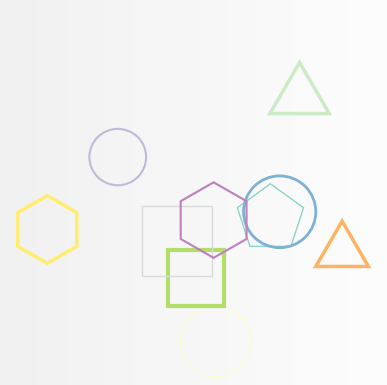[{"shape": "pentagon", "thickness": 1, "radius": 0.45, "center": [0.698, 0.433]}, {"shape": "circle", "thickness": 0.5, "radius": 0.46, "center": [0.557, 0.113]}, {"shape": "circle", "thickness": 1.5, "radius": 0.37, "center": [0.304, 0.592]}, {"shape": "circle", "thickness": 2, "radius": 0.47, "center": [0.722, 0.45]}, {"shape": "triangle", "thickness": 2.5, "radius": 0.39, "center": [0.883, 0.347]}, {"shape": "square", "thickness": 3, "radius": 0.36, "center": [0.506, 0.278]}, {"shape": "square", "thickness": 1, "radius": 0.45, "center": [0.456, 0.374]}, {"shape": "hexagon", "thickness": 1.5, "radius": 0.49, "center": [0.551, 0.428]}, {"shape": "triangle", "thickness": 2.5, "radius": 0.44, "center": [0.773, 0.749]}, {"shape": "hexagon", "thickness": 2.5, "radius": 0.44, "center": [0.122, 0.404]}]